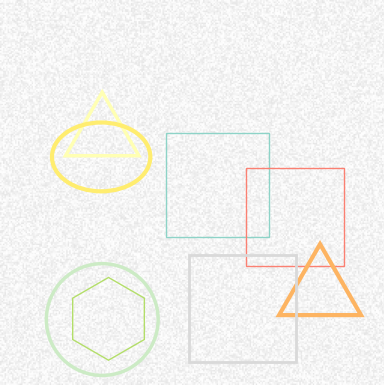[{"shape": "square", "thickness": 1, "radius": 0.67, "center": [0.565, 0.52]}, {"shape": "triangle", "thickness": 2.5, "radius": 0.55, "center": [0.265, 0.651]}, {"shape": "square", "thickness": 1, "radius": 0.64, "center": [0.765, 0.437]}, {"shape": "triangle", "thickness": 3, "radius": 0.61, "center": [0.831, 0.243]}, {"shape": "hexagon", "thickness": 1, "radius": 0.54, "center": [0.282, 0.172]}, {"shape": "square", "thickness": 2, "radius": 0.69, "center": [0.63, 0.198]}, {"shape": "circle", "thickness": 2.5, "radius": 0.73, "center": [0.266, 0.17]}, {"shape": "oval", "thickness": 3, "radius": 0.64, "center": [0.263, 0.592]}]